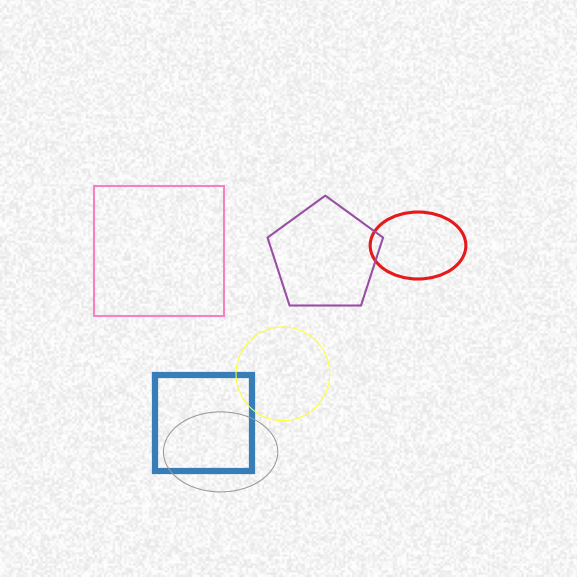[{"shape": "oval", "thickness": 1.5, "radius": 0.41, "center": [0.724, 0.574]}, {"shape": "square", "thickness": 3, "radius": 0.42, "center": [0.353, 0.267]}, {"shape": "pentagon", "thickness": 1, "radius": 0.53, "center": [0.563, 0.555]}, {"shape": "circle", "thickness": 0.5, "radius": 0.41, "center": [0.49, 0.352]}, {"shape": "square", "thickness": 1, "radius": 0.56, "center": [0.275, 0.564]}, {"shape": "oval", "thickness": 0.5, "radius": 0.5, "center": [0.382, 0.217]}]